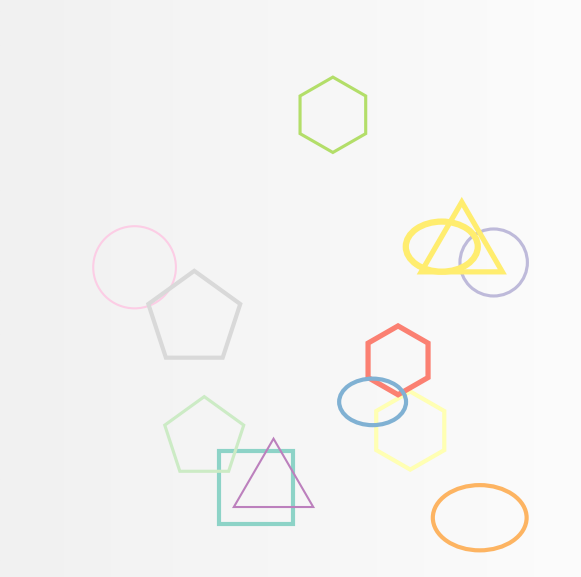[{"shape": "square", "thickness": 2, "radius": 0.31, "center": [0.44, 0.156]}, {"shape": "hexagon", "thickness": 2, "radius": 0.34, "center": [0.706, 0.254]}, {"shape": "circle", "thickness": 1.5, "radius": 0.29, "center": [0.849, 0.545]}, {"shape": "hexagon", "thickness": 2.5, "radius": 0.3, "center": [0.685, 0.375]}, {"shape": "oval", "thickness": 2, "radius": 0.29, "center": [0.641, 0.303]}, {"shape": "oval", "thickness": 2, "radius": 0.4, "center": [0.825, 0.103]}, {"shape": "hexagon", "thickness": 1.5, "radius": 0.33, "center": [0.573, 0.8]}, {"shape": "circle", "thickness": 1, "radius": 0.36, "center": [0.232, 0.536]}, {"shape": "pentagon", "thickness": 2, "radius": 0.42, "center": [0.334, 0.447]}, {"shape": "triangle", "thickness": 1, "radius": 0.39, "center": [0.471, 0.161]}, {"shape": "pentagon", "thickness": 1.5, "radius": 0.36, "center": [0.351, 0.241]}, {"shape": "triangle", "thickness": 2.5, "radius": 0.4, "center": [0.794, 0.569]}, {"shape": "oval", "thickness": 3, "radius": 0.31, "center": [0.76, 0.572]}]